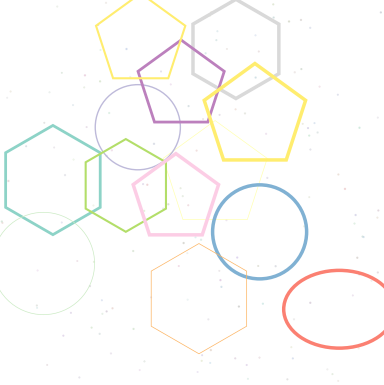[{"shape": "hexagon", "thickness": 2, "radius": 0.71, "center": [0.137, 0.532]}, {"shape": "pentagon", "thickness": 0.5, "radius": 0.71, "center": [0.559, 0.545]}, {"shape": "circle", "thickness": 1, "radius": 0.55, "center": [0.358, 0.67]}, {"shape": "oval", "thickness": 2.5, "radius": 0.72, "center": [0.881, 0.197]}, {"shape": "circle", "thickness": 2.5, "radius": 0.61, "center": [0.674, 0.398]}, {"shape": "hexagon", "thickness": 0.5, "radius": 0.72, "center": [0.517, 0.224]}, {"shape": "hexagon", "thickness": 1.5, "radius": 0.6, "center": [0.327, 0.518]}, {"shape": "pentagon", "thickness": 2.5, "radius": 0.58, "center": [0.457, 0.484]}, {"shape": "hexagon", "thickness": 2.5, "radius": 0.64, "center": [0.613, 0.873]}, {"shape": "pentagon", "thickness": 2, "radius": 0.59, "center": [0.47, 0.778]}, {"shape": "circle", "thickness": 0.5, "radius": 0.66, "center": [0.113, 0.316]}, {"shape": "pentagon", "thickness": 2.5, "radius": 0.69, "center": [0.662, 0.697]}, {"shape": "pentagon", "thickness": 1.5, "radius": 0.61, "center": [0.365, 0.895]}]